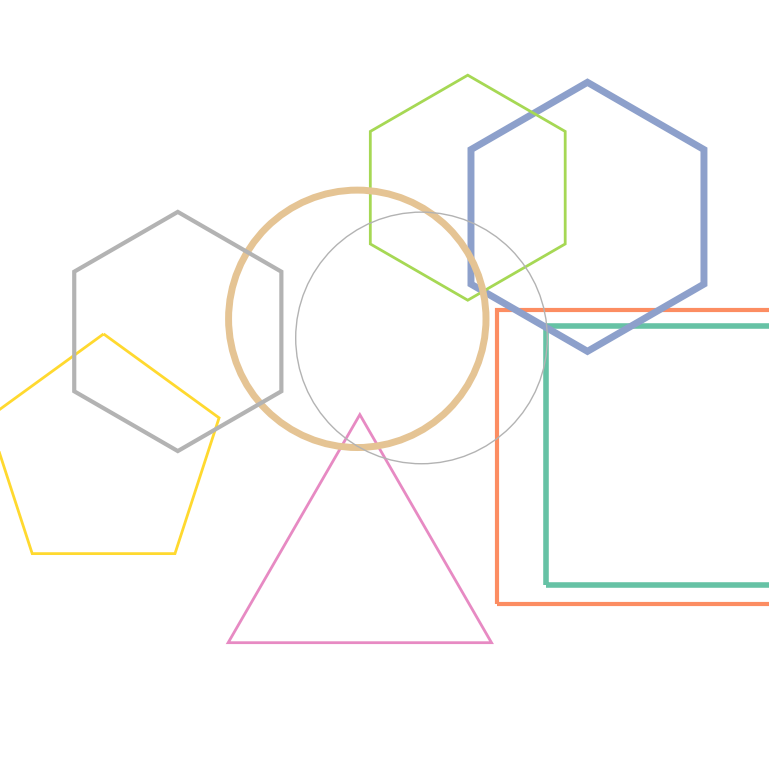[{"shape": "square", "thickness": 2, "radius": 0.84, "center": [0.878, 0.409]}, {"shape": "square", "thickness": 1.5, "radius": 0.96, "center": [0.837, 0.407]}, {"shape": "hexagon", "thickness": 2.5, "radius": 0.87, "center": [0.763, 0.718]}, {"shape": "triangle", "thickness": 1, "radius": 0.99, "center": [0.467, 0.264]}, {"shape": "hexagon", "thickness": 1, "radius": 0.73, "center": [0.607, 0.756]}, {"shape": "pentagon", "thickness": 1, "radius": 0.79, "center": [0.135, 0.409]}, {"shape": "circle", "thickness": 2.5, "radius": 0.84, "center": [0.464, 0.586]}, {"shape": "hexagon", "thickness": 1.5, "radius": 0.78, "center": [0.231, 0.57]}, {"shape": "circle", "thickness": 0.5, "radius": 0.82, "center": [0.547, 0.561]}]